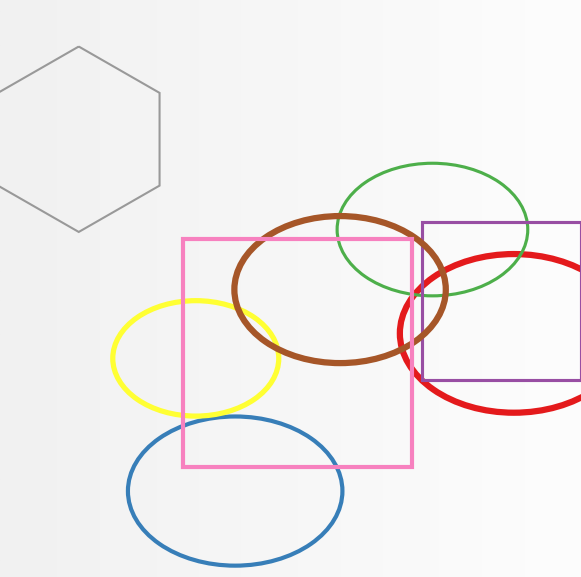[{"shape": "oval", "thickness": 3, "radius": 0.98, "center": [0.884, 0.422]}, {"shape": "oval", "thickness": 2, "radius": 0.92, "center": [0.405, 0.149]}, {"shape": "oval", "thickness": 1.5, "radius": 0.82, "center": [0.744, 0.602]}, {"shape": "square", "thickness": 1.5, "radius": 0.68, "center": [0.863, 0.478]}, {"shape": "oval", "thickness": 2.5, "radius": 0.71, "center": [0.337, 0.379]}, {"shape": "oval", "thickness": 3, "radius": 0.91, "center": [0.585, 0.498]}, {"shape": "square", "thickness": 2, "radius": 0.99, "center": [0.512, 0.388]}, {"shape": "hexagon", "thickness": 1, "radius": 0.8, "center": [0.135, 0.758]}]